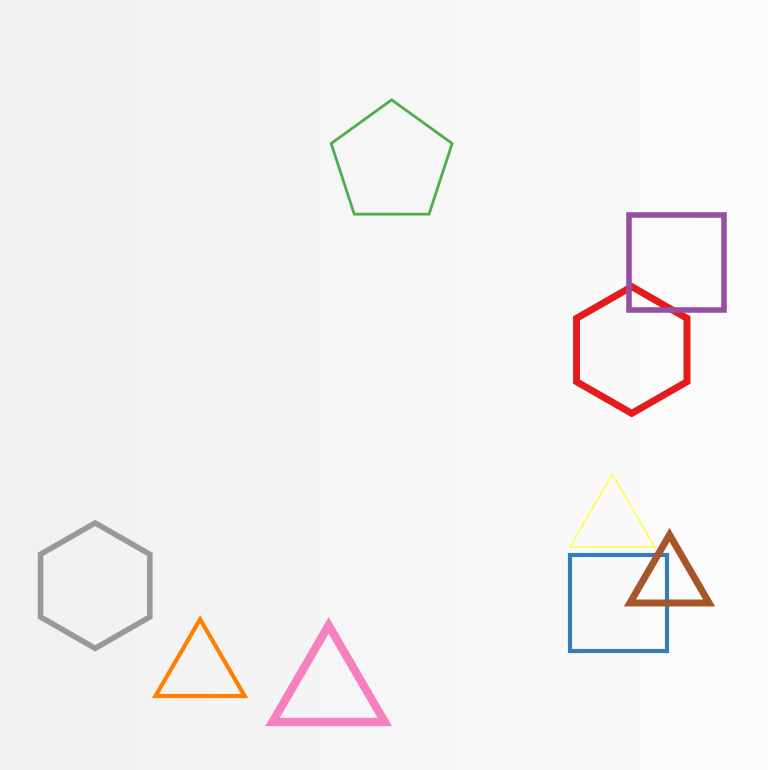[{"shape": "hexagon", "thickness": 2.5, "radius": 0.41, "center": [0.815, 0.545]}, {"shape": "square", "thickness": 1.5, "radius": 0.31, "center": [0.798, 0.217]}, {"shape": "pentagon", "thickness": 1, "radius": 0.41, "center": [0.505, 0.788]}, {"shape": "square", "thickness": 2, "radius": 0.31, "center": [0.873, 0.66]}, {"shape": "triangle", "thickness": 1.5, "radius": 0.33, "center": [0.258, 0.129]}, {"shape": "triangle", "thickness": 0.5, "radius": 0.32, "center": [0.79, 0.321]}, {"shape": "triangle", "thickness": 2.5, "radius": 0.3, "center": [0.864, 0.246]}, {"shape": "triangle", "thickness": 3, "radius": 0.42, "center": [0.424, 0.104]}, {"shape": "hexagon", "thickness": 2, "radius": 0.41, "center": [0.123, 0.239]}]